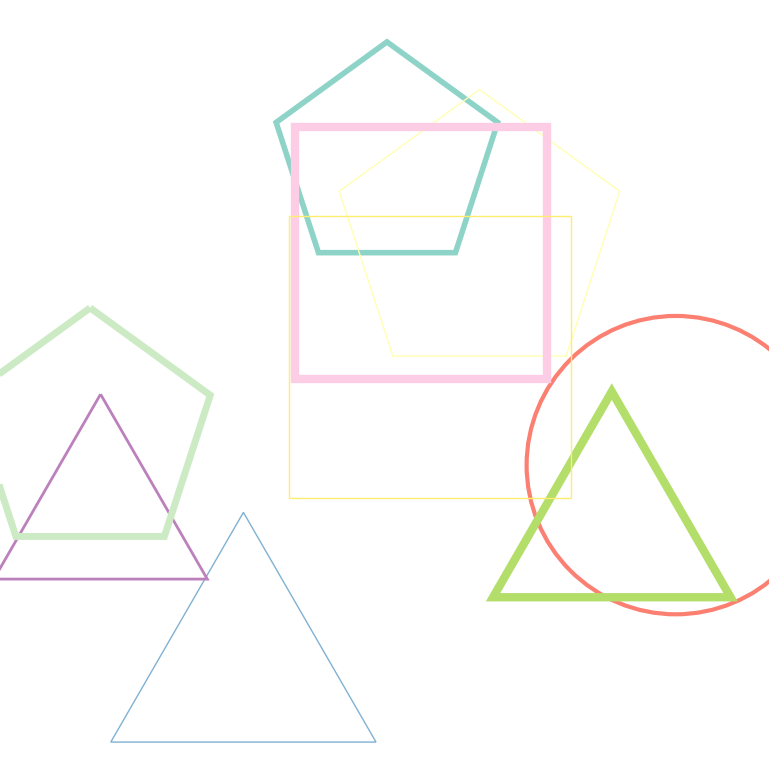[{"shape": "pentagon", "thickness": 2, "radius": 0.76, "center": [0.503, 0.794]}, {"shape": "pentagon", "thickness": 0.5, "radius": 0.96, "center": [0.623, 0.692]}, {"shape": "circle", "thickness": 1.5, "radius": 0.97, "center": [0.878, 0.396]}, {"shape": "triangle", "thickness": 0.5, "radius": 0.99, "center": [0.316, 0.136]}, {"shape": "triangle", "thickness": 3, "radius": 0.89, "center": [0.795, 0.313]}, {"shape": "square", "thickness": 3, "radius": 0.82, "center": [0.546, 0.672]}, {"shape": "triangle", "thickness": 1, "radius": 0.8, "center": [0.131, 0.328]}, {"shape": "pentagon", "thickness": 2.5, "radius": 0.82, "center": [0.117, 0.436]}, {"shape": "square", "thickness": 0.5, "radius": 0.92, "center": [0.559, 0.536]}]